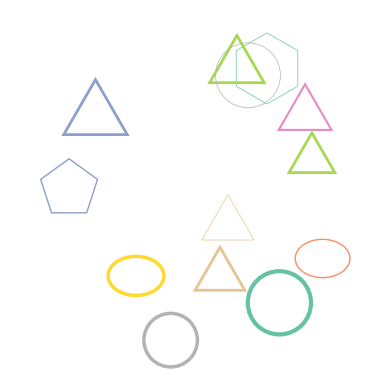[{"shape": "hexagon", "thickness": 0.5, "radius": 0.46, "center": [0.693, 0.822]}, {"shape": "circle", "thickness": 3, "radius": 0.41, "center": [0.726, 0.213]}, {"shape": "oval", "thickness": 1, "radius": 0.36, "center": [0.838, 0.329]}, {"shape": "triangle", "thickness": 2, "radius": 0.48, "center": [0.248, 0.698]}, {"shape": "pentagon", "thickness": 1, "radius": 0.39, "center": [0.179, 0.51]}, {"shape": "triangle", "thickness": 1.5, "radius": 0.4, "center": [0.792, 0.702]}, {"shape": "triangle", "thickness": 2, "radius": 0.41, "center": [0.615, 0.826]}, {"shape": "triangle", "thickness": 2, "radius": 0.34, "center": [0.81, 0.586]}, {"shape": "oval", "thickness": 2.5, "radius": 0.36, "center": [0.353, 0.283]}, {"shape": "triangle", "thickness": 0.5, "radius": 0.39, "center": [0.592, 0.416]}, {"shape": "triangle", "thickness": 2, "radius": 0.37, "center": [0.571, 0.283]}, {"shape": "circle", "thickness": 2.5, "radius": 0.35, "center": [0.443, 0.117]}, {"shape": "circle", "thickness": 0.5, "radius": 0.42, "center": [0.644, 0.804]}]